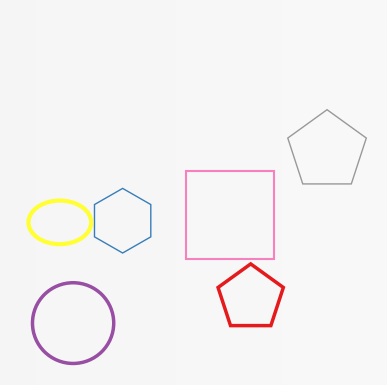[{"shape": "pentagon", "thickness": 2.5, "radius": 0.44, "center": [0.647, 0.226]}, {"shape": "hexagon", "thickness": 1, "radius": 0.42, "center": [0.317, 0.427]}, {"shape": "circle", "thickness": 2.5, "radius": 0.52, "center": [0.189, 0.161]}, {"shape": "oval", "thickness": 3, "radius": 0.4, "center": [0.154, 0.422]}, {"shape": "square", "thickness": 1.5, "radius": 0.57, "center": [0.594, 0.441]}, {"shape": "pentagon", "thickness": 1, "radius": 0.53, "center": [0.844, 0.608]}]